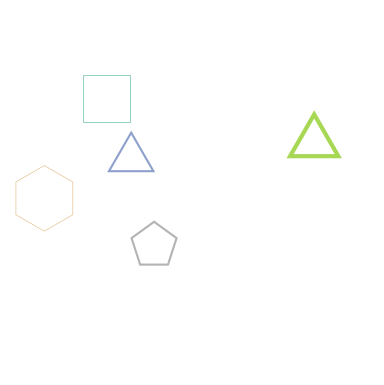[{"shape": "square", "thickness": 0.5, "radius": 0.3, "center": [0.276, 0.744]}, {"shape": "triangle", "thickness": 1.5, "radius": 0.33, "center": [0.341, 0.589]}, {"shape": "triangle", "thickness": 3, "radius": 0.36, "center": [0.816, 0.631]}, {"shape": "hexagon", "thickness": 0.5, "radius": 0.43, "center": [0.115, 0.485]}, {"shape": "pentagon", "thickness": 1.5, "radius": 0.31, "center": [0.4, 0.362]}]